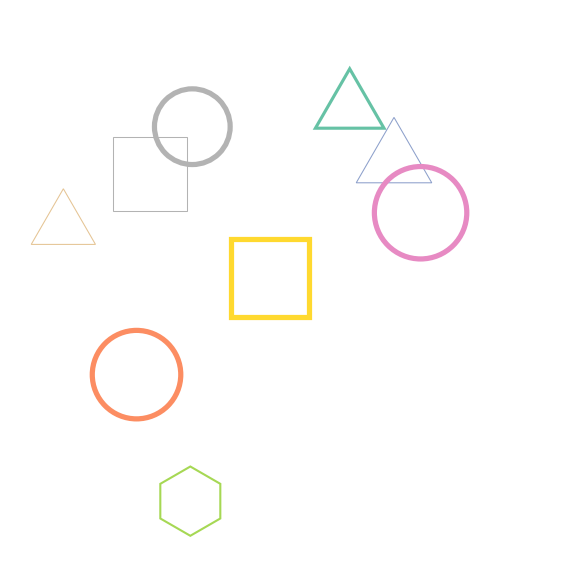[{"shape": "triangle", "thickness": 1.5, "radius": 0.34, "center": [0.606, 0.811]}, {"shape": "circle", "thickness": 2.5, "radius": 0.38, "center": [0.236, 0.35]}, {"shape": "triangle", "thickness": 0.5, "radius": 0.38, "center": [0.682, 0.72]}, {"shape": "circle", "thickness": 2.5, "radius": 0.4, "center": [0.728, 0.631]}, {"shape": "hexagon", "thickness": 1, "radius": 0.3, "center": [0.33, 0.131]}, {"shape": "square", "thickness": 2.5, "radius": 0.34, "center": [0.468, 0.518]}, {"shape": "triangle", "thickness": 0.5, "radius": 0.32, "center": [0.11, 0.608]}, {"shape": "circle", "thickness": 2.5, "radius": 0.33, "center": [0.333, 0.78]}, {"shape": "square", "thickness": 0.5, "radius": 0.32, "center": [0.259, 0.698]}]